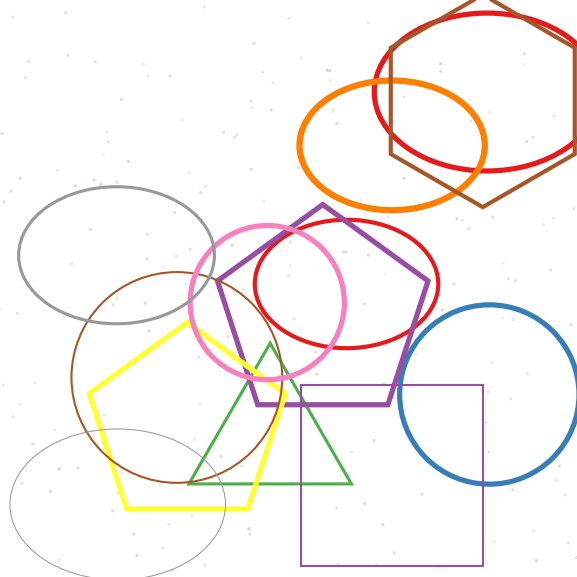[{"shape": "oval", "thickness": 2, "radius": 0.79, "center": [0.6, 0.507]}, {"shape": "oval", "thickness": 2.5, "radius": 0.98, "center": [0.843, 0.84]}, {"shape": "circle", "thickness": 2.5, "radius": 0.78, "center": [0.847, 0.316]}, {"shape": "triangle", "thickness": 1.5, "radius": 0.81, "center": [0.468, 0.242]}, {"shape": "square", "thickness": 1, "radius": 0.79, "center": [0.679, 0.176]}, {"shape": "pentagon", "thickness": 2.5, "radius": 0.96, "center": [0.559, 0.453]}, {"shape": "oval", "thickness": 3, "radius": 0.8, "center": [0.679, 0.747]}, {"shape": "pentagon", "thickness": 2.5, "radius": 0.89, "center": [0.324, 0.262]}, {"shape": "circle", "thickness": 1, "radius": 0.91, "center": [0.306, 0.346]}, {"shape": "hexagon", "thickness": 2, "radius": 0.92, "center": [0.836, 0.824]}, {"shape": "circle", "thickness": 2.5, "radius": 0.67, "center": [0.463, 0.475]}, {"shape": "oval", "thickness": 0.5, "radius": 0.93, "center": [0.204, 0.126]}, {"shape": "oval", "thickness": 1.5, "radius": 0.85, "center": [0.202, 0.557]}]